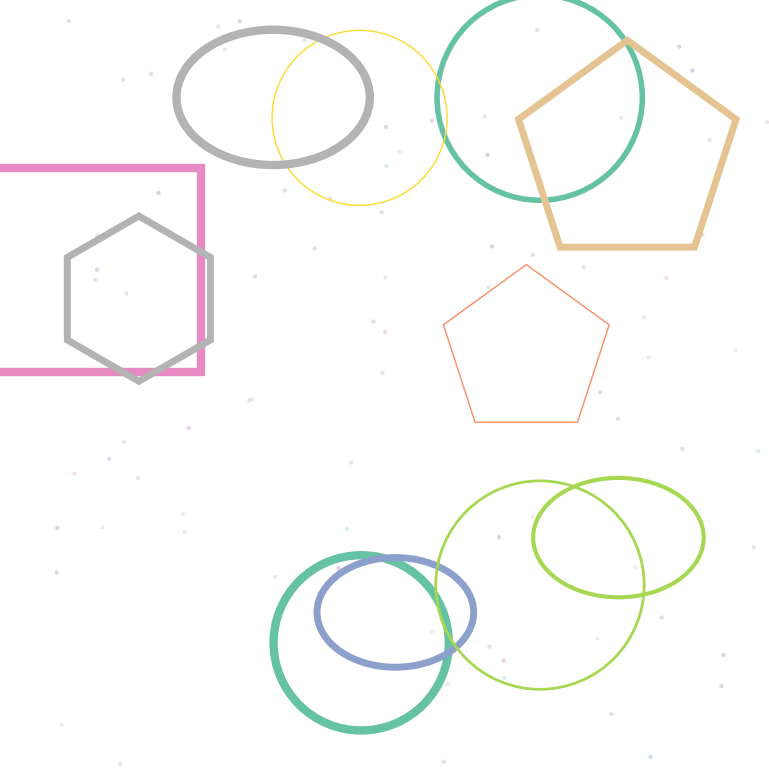[{"shape": "circle", "thickness": 3, "radius": 0.57, "center": [0.469, 0.165]}, {"shape": "circle", "thickness": 2, "radius": 0.67, "center": [0.701, 0.873]}, {"shape": "pentagon", "thickness": 0.5, "radius": 0.57, "center": [0.683, 0.543]}, {"shape": "oval", "thickness": 2.5, "radius": 0.51, "center": [0.513, 0.205]}, {"shape": "square", "thickness": 3, "radius": 0.66, "center": [0.129, 0.649]}, {"shape": "circle", "thickness": 1, "radius": 0.68, "center": [0.701, 0.24]}, {"shape": "oval", "thickness": 1.5, "radius": 0.55, "center": [0.803, 0.302]}, {"shape": "circle", "thickness": 0.5, "radius": 0.57, "center": [0.467, 0.847]}, {"shape": "pentagon", "thickness": 2.5, "radius": 0.74, "center": [0.815, 0.799]}, {"shape": "oval", "thickness": 3, "radius": 0.63, "center": [0.355, 0.874]}, {"shape": "hexagon", "thickness": 2.5, "radius": 0.54, "center": [0.18, 0.612]}]